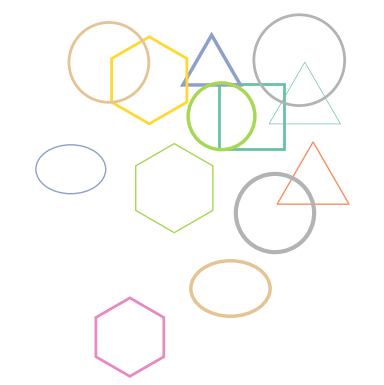[{"shape": "triangle", "thickness": 0.5, "radius": 0.53, "center": [0.792, 0.732]}, {"shape": "square", "thickness": 2, "radius": 0.42, "center": [0.652, 0.698]}, {"shape": "triangle", "thickness": 1, "radius": 0.54, "center": [0.813, 0.524]}, {"shape": "triangle", "thickness": 2.5, "radius": 0.43, "center": [0.55, 0.822]}, {"shape": "oval", "thickness": 1, "radius": 0.45, "center": [0.184, 0.56]}, {"shape": "hexagon", "thickness": 2, "radius": 0.51, "center": [0.337, 0.124]}, {"shape": "hexagon", "thickness": 1, "radius": 0.58, "center": [0.453, 0.511]}, {"shape": "circle", "thickness": 2.5, "radius": 0.43, "center": [0.575, 0.698]}, {"shape": "hexagon", "thickness": 2, "radius": 0.56, "center": [0.388, 0.791]}, {"shape": "oval", "thickness": 2.5, "radius": 0.51, "center": [0.599, 0.251]}, {"shape": "circle", "thickness": 2, "radius": 0.52, "center": [0.283, 0.838]}, {"shape": "circle", "thickness": 3, "radius": 0.51, "center": [0.714, 0.447]}, {"shape": "circle", "thickness": 2, "radius": 0.59, "center": [0.777, 0.844]}]